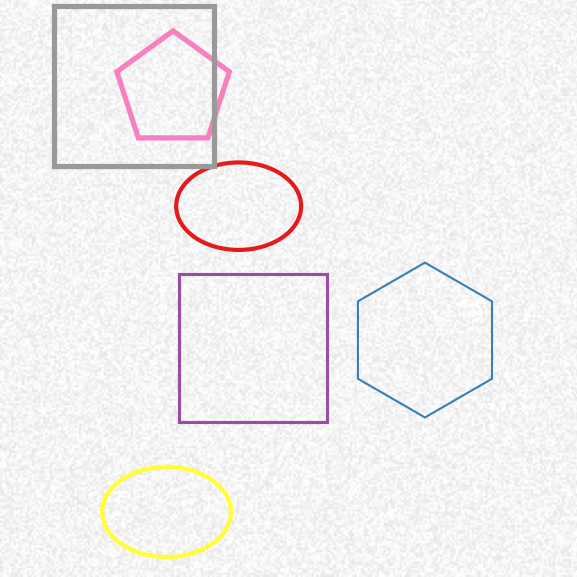[{"shape": "oval", "thickness": 2, "radius": 0.54, "center": [0.413, 0.642]}, {"shape": "hexagon", "thickness": 1, "radius": 0.67, "center": [0.736, 0.41]}, {"shape": "square", "thickness": 1.5, "radius": 0.64, "center": [0.439, 0.396]}, {"shape": "oval", "thickness": 2, "radius": 0.56, "center": [0.288, 0.113]}, {"shape": "pentagon", "thickness": 2.5, "radius": 0.51, "center": [0.3, 0.843]}, {"shape": "square", "thickness": 2.5, "radius": 0.69, "center": [0.232, 0.85]}]